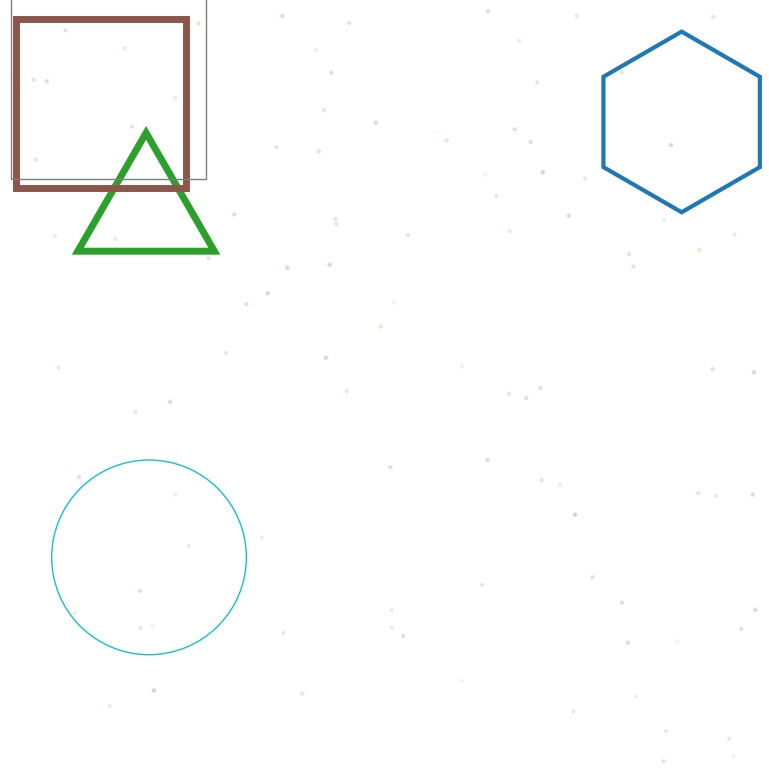[{"shape": "hexagon", "thickness": 1.5, "radius": 0.59, "center": [0.885, 0.842]}, {"shape": "triangle", "thickness": 2.5, "radius": 0.51, "center": [0.19, 0.725]}, {"shape": "square", "thickness": 2.5, "radius": 0.55, "center": [0.131, 0.866]}, {"shape": "square", "thickness": 0.5, "radius": 0.63, "center": [0.141, 0.895]}, {"shape": "circle", "thickness": 0.5, "radius": 0.63, "center": [0.194, 0.276]}]